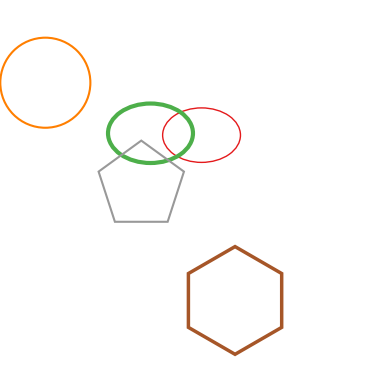[{"shape": "oval", "thickness": 1, "radius": 0.51, "center": [0.524, 0.649]}, {"shape": "oval", "thickness": 3, "radius": 0.55, "center": [0.391, 0.654]}, {"shape": "circle", "thickness": 1.5, "radius": 0.58, "center": [0.118, 0.785]}, {"shape": "hexagon", "thickness": 2.5, "radius": 0.7, "center": [0.611, 0.22]}, {"shape": "pentagon", "thickness": 1.5, "radius": 0.58, "center": [0.367, 0.518]}]